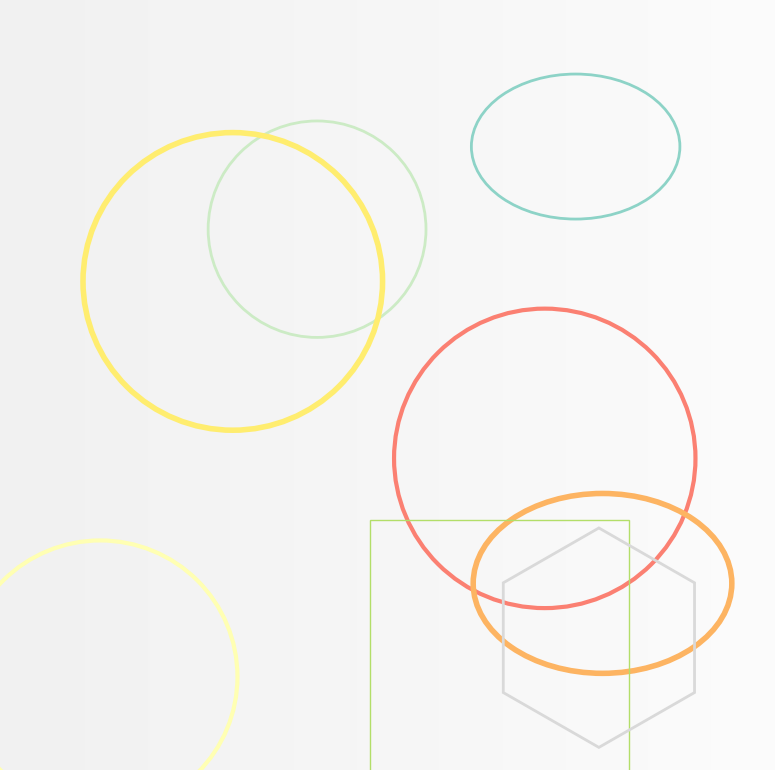[{"shape": "oval", "thickness": 1, "radius": 0.67, "center": [0.743, 0.81]}, {"shape": "circle", "thickness": 1.5, "radius": 0.88, "center": [0.129, 0.121]}, {"shape": "circle", "thickness": 1.5, "radius": 0.97, "center": [0.703, 0.405]}, {"shape": "oval", "thickness": 2, "radius": 0.83, "center": [0.777, 0.242]}, {"shape": "square", "thickness": 0.5, "radius": 0.83, "center": [0.645, 0.157]}, {"shape": "hexagon", "thickness": 1, "radius": 0.71, "center": [0.773, 0.172]}, {"shape": "circle", "thickness": 1, "radius": 0.7, "center": [0.409, 0.702]}, {"shape": "circle", "thickness": 2, "radius": 0.97, "center": [0.3, 0.635]}]